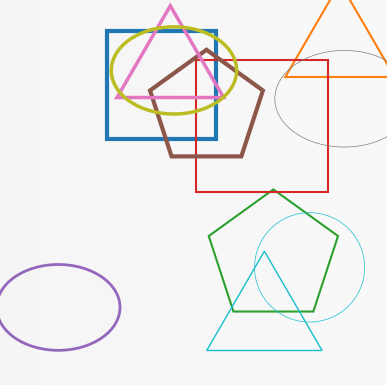[{"shape": "square", "thickness": 3, "radius": 0.7, "center": [0.418, 0.78]}, {"shape": "triangle", "thickness": 1.5, "radius": 0.81, "center": [0.877, 0.881]}, {"shape": "pentagon", "thickness": 1.5, "radius": 0.88, "center": [0.706, 0.333]}, {"shape": "square", "thickness": 1.5, "radius": 0.86, "center": [0.676, 0.673]}, {"shape": "oval", "thickness": 2, "radius": 0.8, "center": [0.15, 0.202]}, {"shape": "pentagon", "thickness": 3, "radius": 0.77, "center": [0.533, 0.718]}, {"shape": "triangle", "thickness": 2.5, "radius": 0.79, "center": [0.439, 0.826]}, {"shape": "oval", "thickness": 0.5, "radius": 0.9, "center": [0.888, 0.744]}, {"shape": "oval", "thickness": 2.5, "radius": 0.81, "center": [0.449, 0.817]}, {"shape": "circle", "thickness": 0.5, "radius": 0.71, "center": [0.799, 0.306]}, {"shape": "triangle", "thickness": 1, "radius": 0.86, "center": [0.682, 0.176]}]